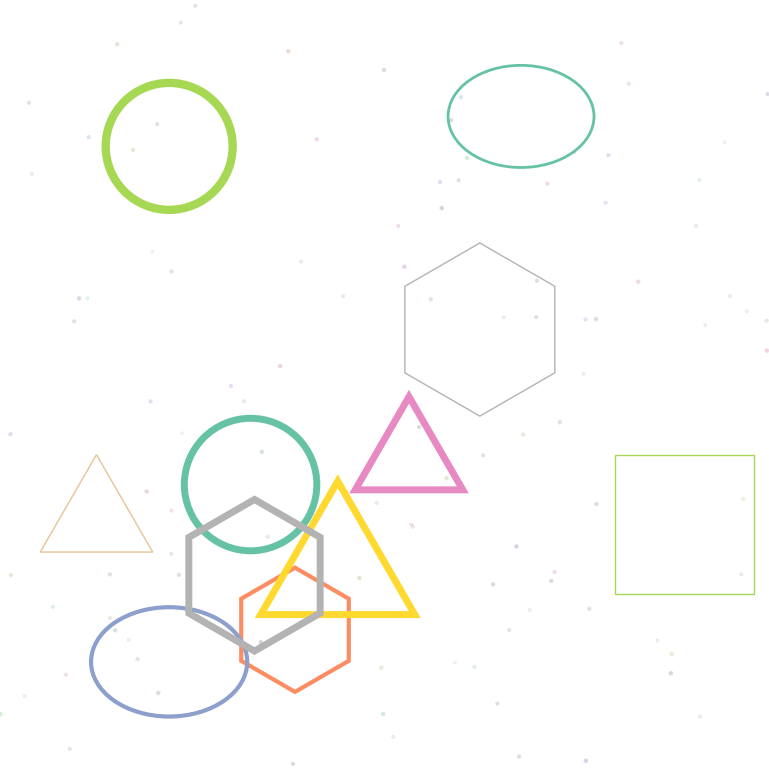[{"shape": "oval", "thickness": 1, "radius": 0.47, "center": [0.677, 0.849]}, {"shape": "circle", "thickness": 2.5, "radius": 0.43, "center": [0.325, 0.371]}, {"shape": "hexagon", "thickness": 1.5, "radius": 0.4, "center": [0.383, 0.182]}, {"shape": "oval", "thickness": 1.5, "radius": 0.51, "center": [0.22, 0.14]}, {"shape": "triangle", "thickness": 2.5, "radius": 0.4, "center": [0.531, 0.404]}, {"shape": "square", "thickness": 0.5, "radius": 0.45, "center": [0.889, 0.319]}, {"shape": "circle", "thickness": 3, "radius": 0.41, "center": [0.22, 0.81]}, {"shape": "triangle", "thickness": 2.5, "radius": 0.58, "center": [0.439, 0.26]}, {"shape": "triangle", "thickness": 0.5, "radius": 0.42, "center": [0.125, 0.325]}, {"shape": "hexagon", "thickness": 2.5, "radius": 0.49, "center": [0.331, 0.253]}, {"shape": "hexagon", "thickness": 0.5, "radius": 0.56, "center": [0.623, 0.572]}]